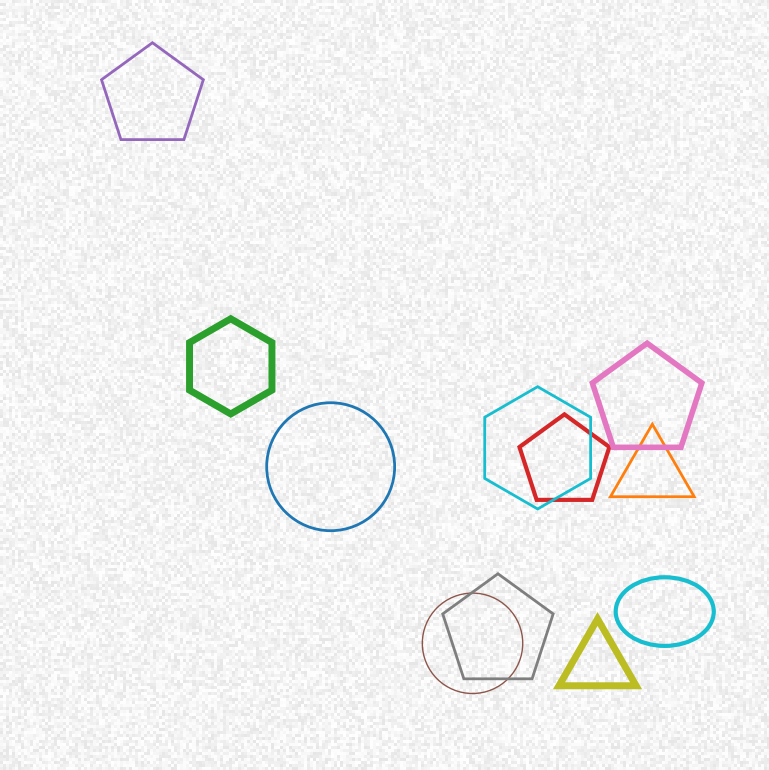[{"shape": "circle", "thickness": 1, "radius": 0.42, "center": [0.429, 0.394]}, {"shape": "triangle", "thickness": 1, "radius": 0.31, "center": [0.847, 0.386]}, {"shape": "hexagon", "thickness": 2.5, "radius": 0.31, "center": [0.3, 0.524]}, {"shape": "pentagon", "thickness": 1.5, "radius": 0.31, "center": [0.733, 0.4]}, {"shape": "pentagon", "thickness": 1, "radius": 0.35, "center": [0.198, 0.875]}, {"shape": "circle", "thickness": 0.5, "radius": 0.33, "center": [0.614, 0.165]}, {"shape": "pentagon", "thickness": 2, "radius": 0.37, "center": [0.84, 0.48]}, {"shape": "pentagon", "thickness": 1, "radius": 0.38, "center": [0.647, 0.179]}, {"shape": "triangle", "thickness": 2.5, "radius": 0.29, "center": [0.776, 0.138]}, {"shape": "hexagon", "thickness": 1, "radius": 0.4, "center": [0.698, 0.418]}, {"shape": "oval", "thickness": 1.5, "radius": 0.32, "center": [0.863, 0.206]}]